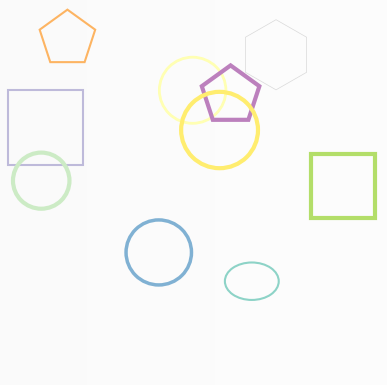[{"shape": "oval", "thickness": 1.5, "radius": 0.35, "center": [0.65, 0.27]}, {"shape": "circle", "thickness": 2, "radius": 0.43, "center": [0.497, 0.766]}, {"shape": "square", "thickness": 1.5, "radius": 0.49, "center": [0.118, 0.67]}, {"shape": "circle", "thickness": 2.5, "radius": 0.42, "center": [0.41, 0.344]}, {"shape": "pentagon", "thickness": 1.5, "radius": 0.38, "center": [0.174, 0.9]}, {"shape": "square", "thickness": 3, "radius": 0.42, "center": [0.885, 0.517]}, {"shape": "hexagon", "thickness": 0.5, "radius": 0.46, "center": [0.712, 0.858]}, {"shape": "pentagon", "thickness": 3, "radius": 0.39, "center": [0.595, 0.752]}, {"shape": "circle", "thickness": 3, "radius": 0.36, "center": [0.106, 0.531]}, {"shape": "circle", "thickness": 3, "radius": 0.5, "center": [0.567, 0.662]}]